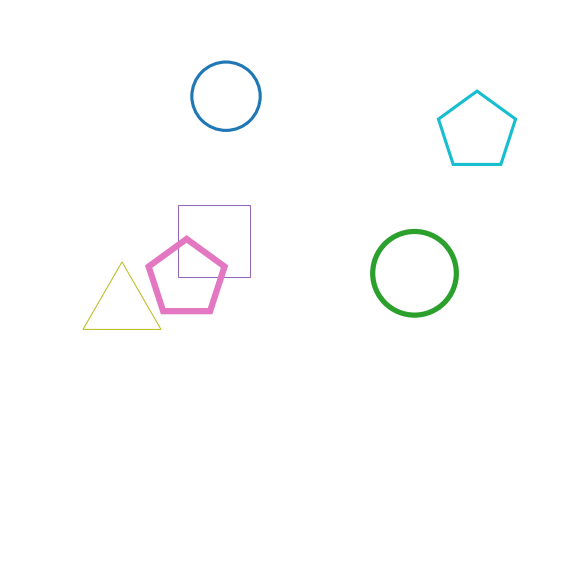[{"shape": "circle", "thickness": 1.5, "radius": 0.3, "center": [0.391, 0.833]}, {"shape": "circle", "thickness": 2.5, "radius": 0.36, "center": [0.718, 0.526]}, {"shape": "square", "thickness": 0.5, "radius": 0.31, "center": [0.371, 0.582]}, {"shape": "pentagon", "thickness": 3, "radius": 0.35, "center": [0.323, 0.516]}, {"shape": "triangle", "thickness": 0.5, "radius": 0.39, "center": [0.211, 0.468]}, {"shape": "pentagon", "thickness": 1.5, "radius": 0.35, "center": [0.826, 0.771]}]